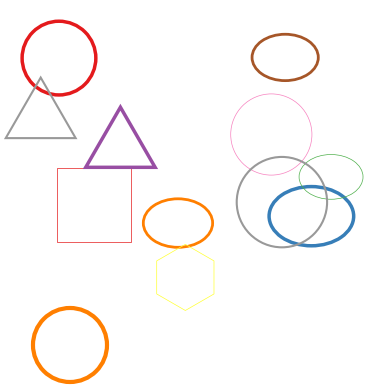[{"shape": "square", "thickness": 0.5, "radius": 0.48, "center": [0.244, 0.467]}, {"shape": "circle", "thickness": 2.5, "radius": 0.48, "center": [0.153, 0.849]}, {"shape": "oval", "thickness": 2.5, "radius": 0.55, "center": [0.809, 0.438]}, {"shape": "oval", "thickness": 0.5, "radius": 0.42, "center": [0.86, 0.541]}, {"shape": "triangle", "thickness": 2.5, "radius": 0.52, "center": [0.313, 0.617]}, {"shape": "circle", "thickness": 3, "radius": 0.48, "center": [0.182, 0.104]}, {"shape": "oval", "thickness": 2, "radius": 0.45, "center": [0.462, 0.421]}, {"shape": "hexagon", "thickness": 0.5, "radius": 0.43, "center": [0.481, 0.279]}, {"shape": "oval", "thickness": 2, "radius": 0.43, "center": [0.741, 0.851]}, {"shape": "circle", "thickness": 0.5, "radius": 0.53, "center": [0.705, 0.651]}, {"shape": "triangle", "thickness": 1.5, "radius": 0.52, "center": [0.106, 0.694]}, {"shape": "circle", "thickness": 1.5, "radius": 0.59, "center": [0.732, 0.475]}]